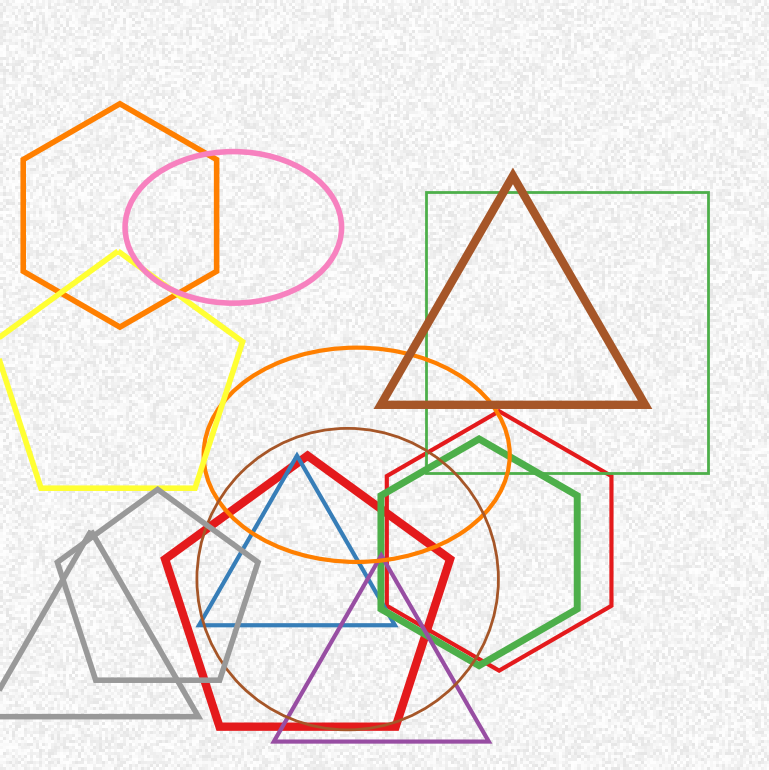[{"shape": "pentagon", "thickness": 3, "radius": 0.97, "center": [0.399, 0.214]}, {"shape": "hexagon", "thickness": 1.5, "radius": 0.84, "center": [0.648, 0.297]}, {"shape": "triangle", "thickness": 1.5, "radius": 0.73, "center": [0.386, 0.261]}, {"shape": "hexagon", "thickness": 2.5, "radius": 0.74, "center": [0.622, 0.283]}, {"shape": "square", "thickness": 1, "radius": 0.91, "center": [0.736, 0.568]}, {"shape": "triangle", "thickness": 1.5, "radius": 0.81, "center": [0.495, 0.118]}, {"shape": "oval", "thickness": 1.5, "radius": 0.99, "center": [0.463, 0.409]}, {"shape": "hexagon", "thickness": 2, "radius": 0.73, "center": [0.156, 0.72]}, {"shape": "pentagon", "thickness": 2, "radius": 0.85, "center": [0.153, 0.504]}, {"shape": "triangle", "thickness": 3, "radius": 0.99, "center": [0.666, 0.573]}, {"shape": "circle", "thickness": 1, "radius": 0.98, "center": [0.451, 0.248]}, {"shape": "oval", "thickness": 2, "radius": 0.7, "center": [0.303, 0.705]}, {"shape": "triangle", "thickness": 2, "radius": 0.8, "center": [0.118, 0.15]}, {"shape": "pentagon", "thickness": 2, "radius": 0.68, "center": [0.205, 0.227]}]